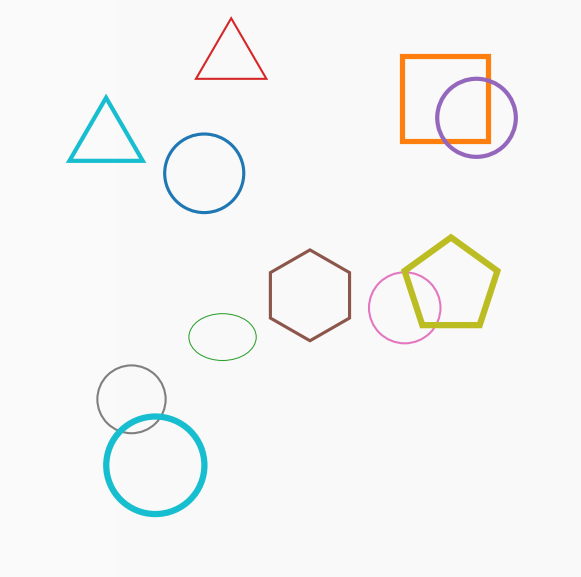[{"shape": "circle", "thickness": 1.5, "radius": 0.34, "center": [0.351, 0.699]}, {"shape": "square", "thickness": 2.5, "radius": 0.37, "center": [0.766, 0.829]}, {"shape": "oval", "thickness": 0.5, "radius": 0.29, "center": [0.383, 0.415]}, {"shape": "triangle", "thickness": 1, "radius": 0.35, "center": [0.398, 0.898]}, {"shape": "circle", "thickness": 2, "radius": 0.34, "center": [0.82, 0.795]}, {"shape": "hexagon", "thickness": 1.5, "radius": 0.39, "center": [0.533, 0.488]}, {"shape": "circle", "thickness": 1, "radius": 0.31, "center": [0.696, 0.466]}, {"shape": "circle", "thickness": 1, "radius": 0.29, "center": [0.226, 0.308]}, {"shape": "pentagon", "thickness": 3, "radius": 0.42, "center": [0.776, 0.504]}, {"shape": "triangle", "thickness": 2, "radius": 0.36, "center": [0.182, 0.757]}, {"shape": "circle", "thickness": 3, "radius": 0.42, "center": [0.267, 0.193]}]